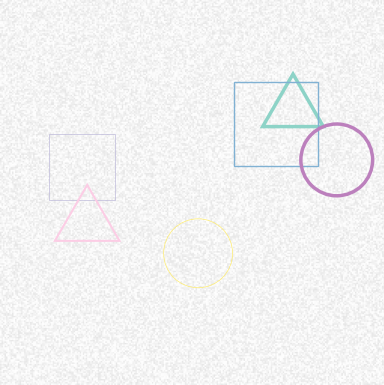[{"shape": "triangle", "thickness": 2.5, "radius": 0.45, "center": [0.761, 0.717]}, {"shape": "square", "thickness": 0.5, "radius": 0.43, "center": [0.213, 0.566]}, {"shape": "square", "thickness": 1, "radius": 0.54, "center": [0.716, 0.678]}, {"shape": "triangle", "thickness": 1.5, "radius": 0.48, "center": [0.227, 0.423]}, {"shape": "circle", "thickness": 2.5, "radius": 0.47, "center": [0.875, 0.585]}, {"shape": "circle", "thickness": 0.5, "radius": 0.45, "center": [0.515, 0.342]}]